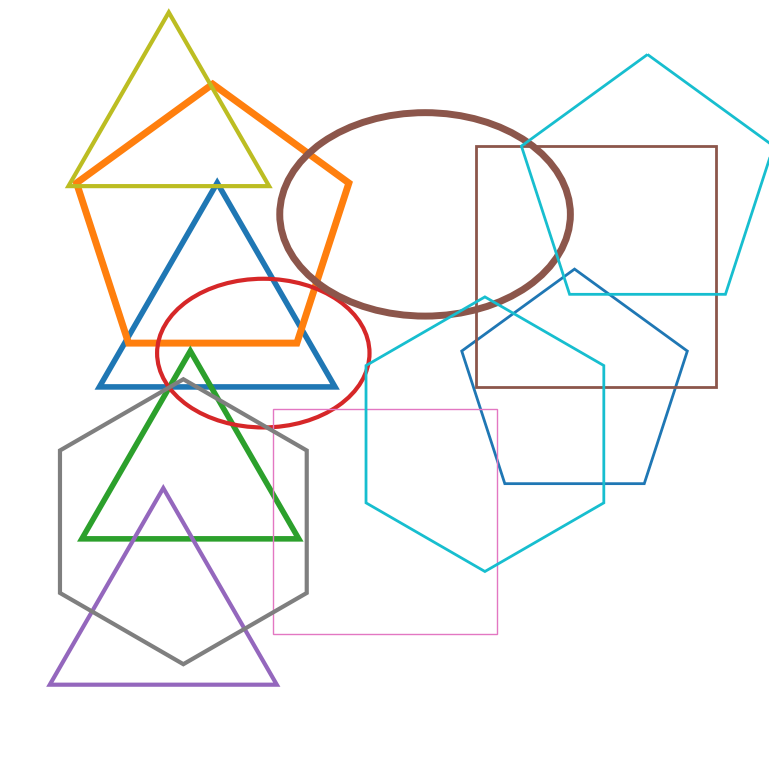[{"shape": "pentagon", "thickness": 1, "radius": 0.77, "center": [0.746, 0.496]}, {"shape": "triangle", "thickness": 2, "radius": 0.88, "center": [0.282, 0.586]}, {"shape": "pentagon", "thickness": 2.5, "radius": 0.93, "center": [0.276, 0.705]}, {"shape": "triangle", "thickness": 2, "radius": 0.81, "center": [0.247, 0.382]}, {"shape": "oval", "thickness": 1.5, "radius": 0.69, "center": [0.342, 0.541]}, {"shape": "triangle", "thickness": 1.5, "radius": 0.85, "center": [0.212, 0.196]}, {"shape": "oval", "thickness": 2.5, "radius": 0.94, "center": [0.552, 0.722]}, {"shape": "square", "thickness": 1, "radius": 0.78, "center": [0.774, 0.654]}, {"shape": "square", "thickness": 0.5, "radius": 0.73, "center": [0.5, 0.323]}, {"shape": "hexagon", "thickness": 1.5, "radius": 0.93, "center": [0.238, 0.322]}, {"shape": "triangle", "thickness": 1.5, "radius": 0.75, "center": [0.219, 0.833]}, {"shape": "pentagon", "thickness": 1, "radius": 0.86, "center": [0.841, 0.757]}, {"shape": "hexagon", "thickness": 1, "radius": 0.89, "center": [0.63, 0.436]}]